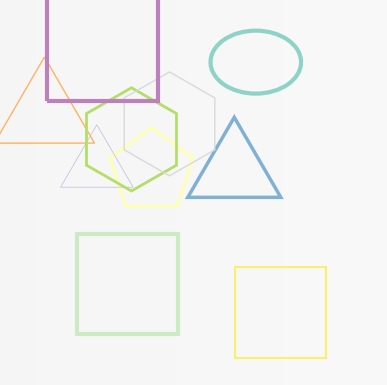[{"shape": "oval", "thickness": 3, "radius": 0.58, "center": [0.66, 0.839]}, {"shape": "pentagon", "thickness": 2, "radius": 0.56, "center": [0.391, 0.555]}, {"shape": "triangle", "thickness": 0.5, "radius": 0.54, "center": [0.25, 0.568]}, {"shape": "triangle", "thickness": 2.5, "radius": 0.69, "center": [0.605, 0.557]}, {"shape": "triangle", "thickness": 1, "radius": 0.75, "center": [0.115, 0.703]}, {"shape": "hexagon", "thickness": 2, "radius": 0.67, "center": [0.339, 0.638]}, {"shape": "hexagon", "thickness": 1, "radius": 0.67, "center": [0.437, 0.678]}, {"shape": "square", "thickness": 3, "radius": 0.71, "center": [0.264, 0.881]}, {"shape": "square", "thickness": 3, "radius": 0.65, "center": [0.329, 0.263]}, {"shape": "square", "thickness": 1.5, "radius": 0.59, "center": [0.723, 0.189]}]